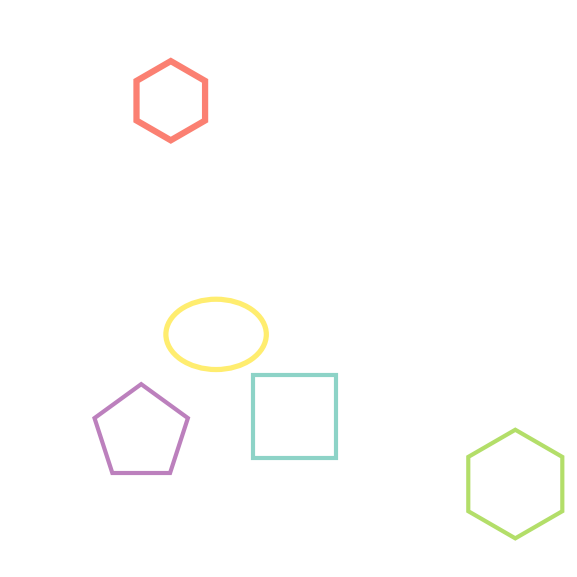[{"shape": "square", "thickness": 2, "radius": 0.36, "center": [0.51, 0.278]}, {"shape": "hexagon", "thickness": 3, "radius": 0.34, "center": [0.296, 0.825]}, {"shape": "hexagon", "thickness": 2, "radius": 0.47, "center": [0.892, 0.161]}, {"shape": "pentagon", "thickness": 2, "radius": 0.43, "center": [0.245, 0.249]}, {"shape": "oval", "thickness": 2.5, "radius": 0.43, "center": [0.374, 0.42]}]